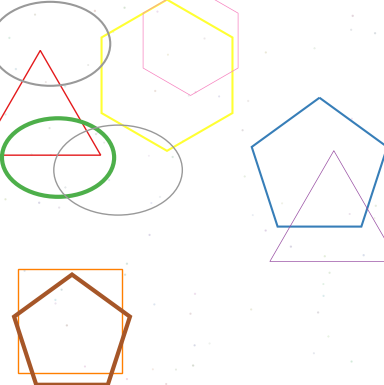[{"shape": "triangle", "thickness": 1, "radius": 0.91, "center": [0.105, 0.688]}, {"shape": "pentagon", "thickness": 1.5, "radius": 0.93, "center": [0.83, 0.561]}, {"shape": "oval", "thickness": 3, "radius": 0.73, "center": [0.151, 0.591]}, {"shape": "triangle", "thickness": 0.5, "radius": 0.96, "center": [0.867, 0.417]}, {"shape": "square", "thickness": 1, "radius": 0.68, "center": [0.182, 0.166]}, {"shape": "hexagon", "thickness": 1.5, "radius": 0.98, "center": [0.434, 0.805]}, {"shape": "pentagon", "thickness": 3, "radius": 0.79, "center": [0.187, 0.129]}, {"shape": "hexagon", "thickness": 0.5, "radius": 0.71, "center": [0.495, 0.895]}, {"shape": "oval", "thickness": 1, "radius": 0.83, "center": [0.307, 0.558]}, {"shape": "oval", "thickness": 1.5, "radius": 0.78, "center": [0.131, 0.886]}]